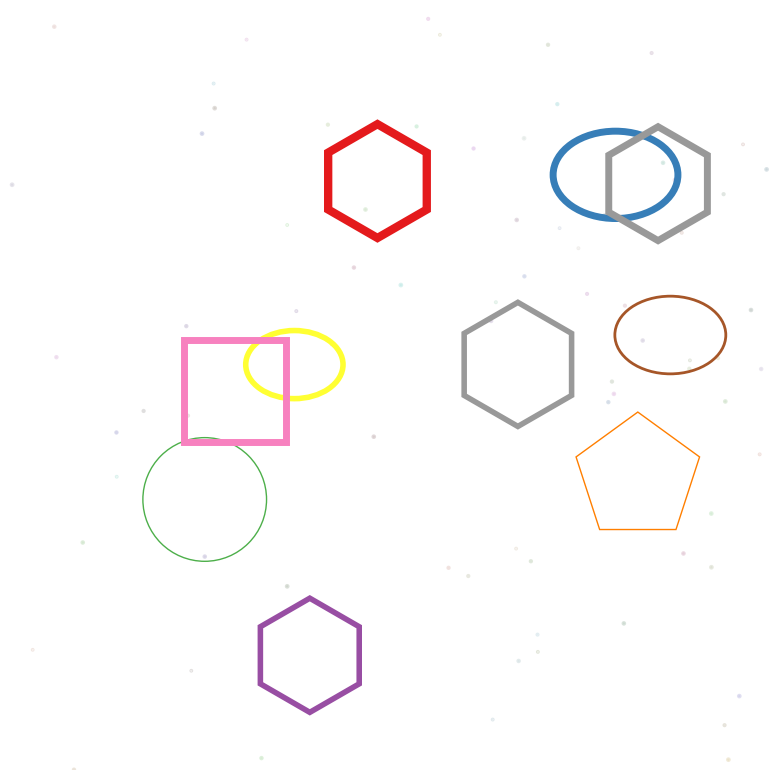[{"shape": "hexagon", "thickness": 3, "radius": 0.37, "center": [0.49, 0.765]}, {"shape": "oval", "thickness": 2.5, "radius": 0.41, "center": [0.799, 0.773]}, {"shape": "circle", "thickness": 0.5, "radius": 0.4, "center": [0.266, 0.351]}, {"shape": "hexagon", "thickness": 2, "radius": 0.37, "center": [0.402, 0.149]}, {"shape": "pentagon", "thickness": 0.5, "radius": 0.42, "center": [0.828, 0.381]}, {"shape": "oval", "thickness": 2, "radius": 0.32, "center": [0.382, 0.527]}, {"shape": "oval", "thickness": 1, "radius": 0.36, "center": [0.871, 0.565]}, {"shape": "square", "thickness": 2.5, "radius": 0.33, "center": [0.306, 0.492]}, {"shape": "hexagon", "thickness": 2, "radius": 0.4, "center": [0.673, 0.527]}, {"shape": "hexagon", "thickness": 2.5, "radius": 0.37, "center": [0.855, 0.761]}]